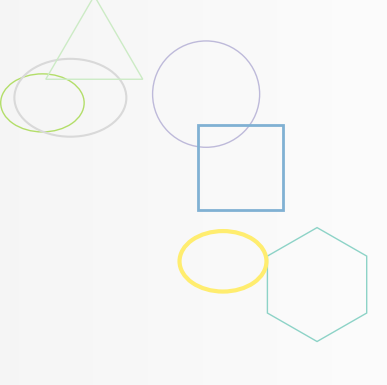[{"shape": "hexagon", "thickness": 1, "radius": 0.74, "center": [0.818, 0.261]}, {"shape": "circle", "thickness": 1, "radius": 0.69, "center": [0.532, 0.756]}, {"shape": "square", "thickness": 2, "radius": 0.55, "center": [0.62, 0.565]}, {"shape": "oval", "thickness": 1, "radius": 0.54, "center": [0.109, 0.733]}, {"shape": "oval", "thickness": 1.5, "radius": 0.72, "center": [0.182, 0.746]}, {"shape": "triangle", "thickness": 1, "radius": 0.72, "center": [0.243, 0.866]}, {"shape": "oval", "thickness": 3, "radius": 0.56, "center": [0.575, 0.321]}]